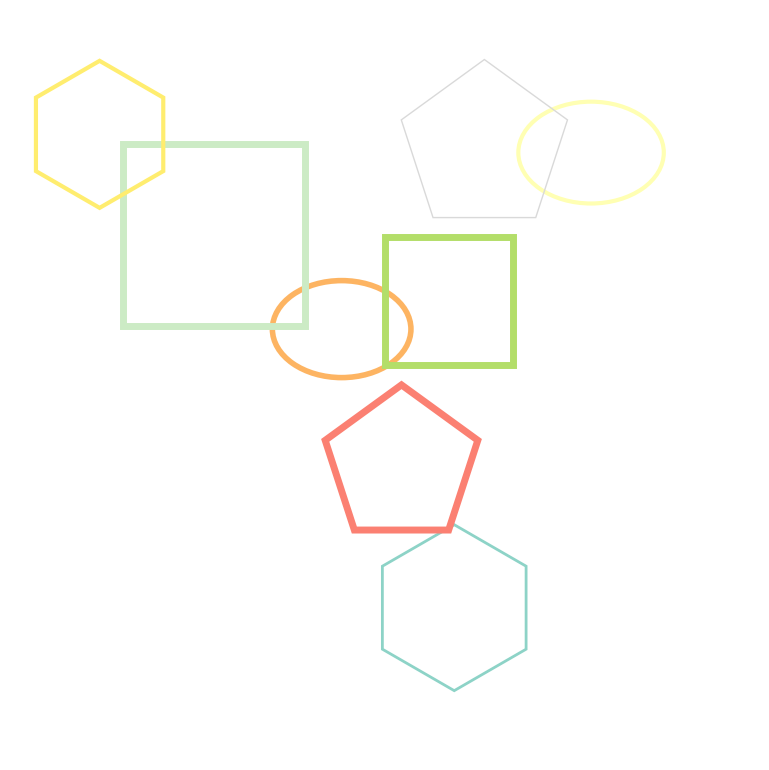[{"shape": "hexagon", "thickness": 1, "radius": 0.54, "center": [0.59, 0.211]}, {"shape": "oval", "thickness": 1.5, "radius": 0.47, "center": [0.768, 0.802]}, {"shape": "pentagon", "thickness": 2.5, "radius": 0.52, "center": [0.521, 0.396]}, {"shape": "oval", "thickness": 2, "radius": 0.45, "center": [0.444, 0.573]}, {"shape": "square", "thickness": 2.5, "radius": 0.41, "center": [0.583, 0.609]}, {"shape": "pentagon", "thickness": 0.5, "radius": 0.57, "center": [0.629, 0.809]}, {"shape": "square", "thickness": 2.5, "radius": 0.59, "center": [0.278, 0.695]}, {"shape": "hexagon", "thickness": 1.5, "radius": 0.48, "center": [0.129, 0.826]}]